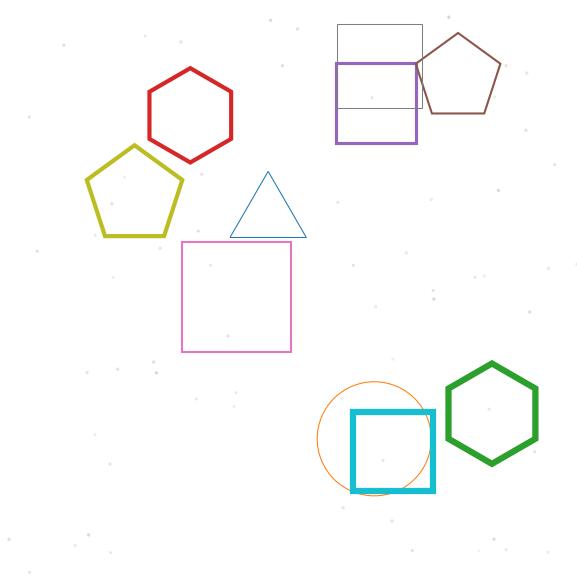[{"shape": "triangle", "thickness": 0.5, "radius": 0.38, "center": [0.464, 0.626]}, {"shape": "circle", "thickness": 0.5, "radius": 0.49, "center": [0.648, 0.239]}, {"shape": "hexagon", "thickness": 3, "radius": 0.43, "center": [0.852, 0.283]}, {"shape": "hexagon", "thickness": 2, "radius": 0.41, "center": [0.33, 0.799]}, {"shape": "square", "thickness": 1.5, "radius": 0.35, "center": [0.651, 0.821]}, {"shape": "pentagon", "thickness": 1, "radius": 0.39, "center": [0.793, 0.865]}, {"shape": "square", "thickness": 1, "radius": 0.47, "center": [0.409, 0.485]}, {"shape": "square", "thickness": 0.5, "radius": 0.37, "center": [0.657, 0.885]}, {"shape": "pentagon", "thickness": 2, "radius": 0.43, "center": [0.233, 0.661]}, {"shape": "square", "thickness": 3, "radius": 0.34, "center": [0.68, 0.218]}]